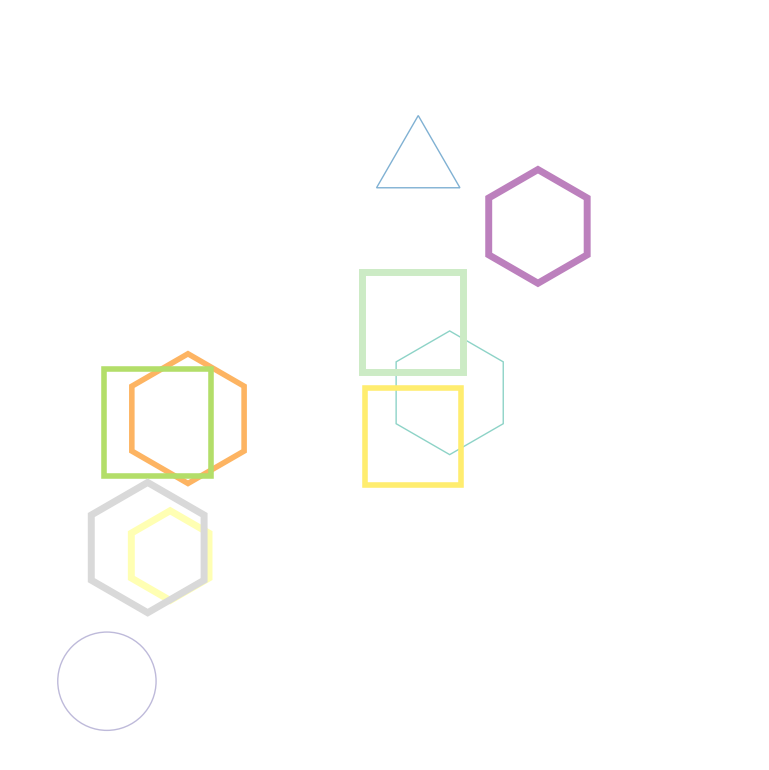[{"shape": "hexagon", "thickness": 0.5, "radius": 0.4, "center": [0.584, 0.49]}, {"shape": "hexagon", "thickness": 2.5, "radius": 0.29, "center": [0.221, 0.278]}, {"shape": "circle", "thickness": 0.5, "radius": 0.32, "center": [0.139, 0.115]}, {"shape": "triangle", "thickness": 0.5, "radius": 0.31, "center": [0.543, 0.787]}, {"shape": "hexagon", "thickness": 2, "radius": 0.42, "center": [0.244, 0.456]}, {"shape": "square", "thickness": 2, "radius": 0.35, "center": [0.204, 0.452]}, {"shape": "hexagon", "thickness": 2.5, "radius": 0.42, "center": [0.192, 0.289]}, {"shape": "hexagon", "thickness": 2.5, "radius": 0.37, "center": [0.699, 0.706]}, {"shape": "square", "thickness": 2.5, "radius": 0.33, "center": [0.536, 0.582]}, {"shape": "square", "thickness": 2, "radius": 0.31, "center": [0.536, 0.433]}]